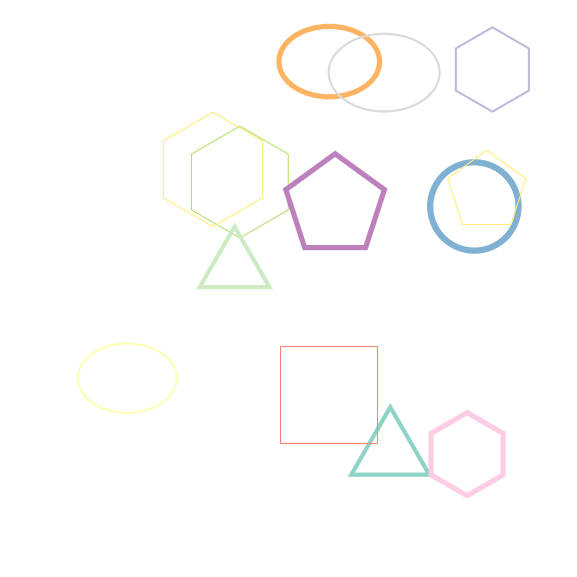[{"shape": "triangle", "thickness": 2, "radius": 0.39, "center": [0.676, 0.216]}, {"shape": "oval", "thickness": 1, "radius": 0.43, "center": [0.22, 0.344]}, {"shape": "hexagon", "thickness": 1, "radius": 0.37, "center": [0.853, 0.879]}, {"shape": "square", "thickness": 0.5, "radius": 0.42, "center": [0.568, 0.316]}, {"shape": "circle", "thickness": 3, "radius": 0.38, "center": [0.821, 0.642]}, {"shape": "oval", "thickness": 2.5, "radius": 0.44, "center": [0.57, 0.892]}, {"shape": "hexagon", "thickness": 0.5, "radius": 0.48, "center": [0.415, 0.684]}, {"shape": "hexagon", "thickness": 2.5, "radius": 0.36, "center": [0.809, 0.213]}, {"shape": "oval", "thickness": 1, "radius": 0.48, "center": [0.665, 0.873]}, {"shape": "pentagon", "thickness": 2.5, "radius": 0.45, "center": [0.58, 0.643]}, {"shape": "triangle", "thickness": 2, "radius": 0.35, "center": [0.406, 0.537]}, {"shape": "hexagon", "thickness": 0.5, "radius": 0.49, "center": [0.369, 0.706]}, {"shape": "pentagon", "thickness": 0.5, "radius": 0.36, "center": [0.843, 0.668]}]